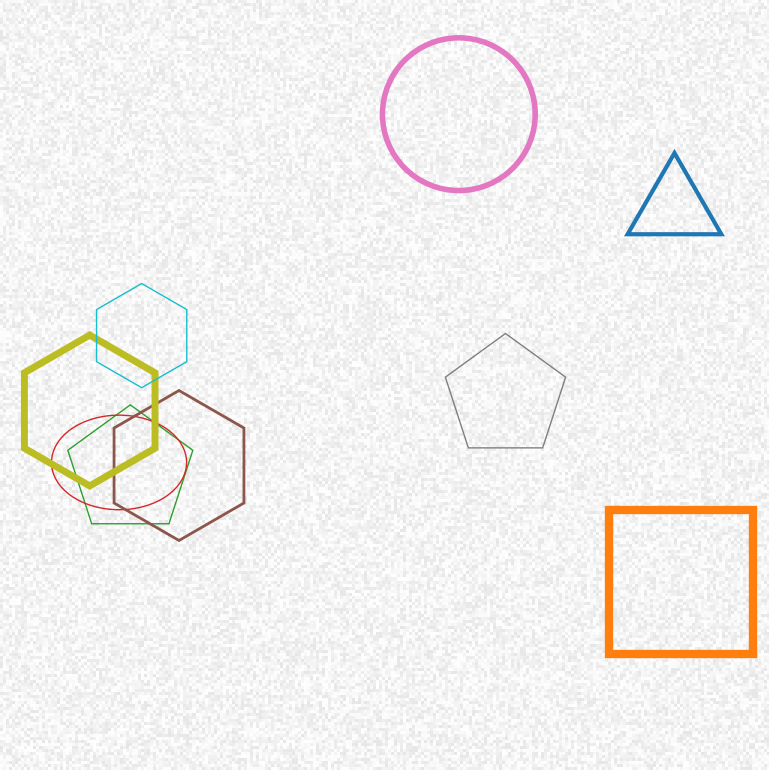[{"shape": "triangle", "thickness": 1.5, "radius": 0.35, "center": [0.876, 0.731]}, {"shape": "square", "thickness": 3, "radius": 0.47, "center": [0.884, 0.244]}, {"shape": "pentagon", "thickness": 0.5, "radius": 0.43, "center": [0.169, 0.389]}, {"shape": "oval", "thickness": 0.5, "radius": 0.44, "center": [0.155, 0.399]}, {"shape": "hexagon", "thickness": 1, "radius": 0.49, "center": [0.232, 0.395]}, {"shape": "circle", "thickness": 2, "radius": 0.5, "center": [0.596, 0.852]}, {"shape": "pentagon", "thickness": 0.5, "radius": 0.41, "center": [0.656, 0.485]}, {"shape": "hexagon", "thickness": 2.5, "radius": 0.49, "center": [0.117, 0.467]}, {"shape": "hexagon", "thickness": 0.5, "radius": 0.34, "center": [0.184, 0.564]}]